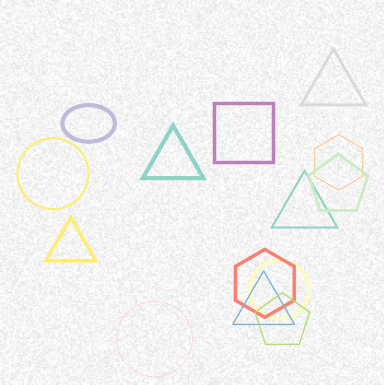[{"shape": "triangle", "thickness": 1.5, "radius": 0.49, "center": [0.791, 0.458]}, {"shape": "triangle", "thickness": 3, "radius": 0.46, "center": [0.45, 0.583]}, {"shape": "circle", "thickness": 2, "radius": 0.38, "center": [0.725, 0.248]}, {"shape": "oval", "thickness": 3, "radius": 0.34, "center": [0.23, 0.679]}, {"shape": "hexagon", "thickness": 2.5, "radius": 0.44, "center": [0.688, 0.264]}, {"shape": "triangle", "thickness": 1, "radius": 0.46, "center": [0.685, 0.204]}, {"shape": "hexagon", "thickness": 0.5, "radius": 0.36, "center": [0.88, 0.578]}, {"shape": "pentagon", "thickness": 1, "radius": 0.37, "center": [0.733, 0.166]}, {"shape": "circle", "thickness": 0.5, "radius": 0.49, "center": [0.401, 0.119]}, {"shape": "triangle", "thickness": 2, "radius": 0.48, "center": [0.866, 0.776]}, {"shape": "square", "thickness": 2.5, "radius": 0.38, "center": [0.632, 0.656]}, {"shape": "pentagon", "thickness": 2, "radius": 0.4, "center": [0.879, 0.519]}, {"shape": "circle", "thickness": 1.5, "radius": 0.46, "center": [0.137, 0.549]}, {"shape": "triangle", "thickness": 2.5, "radius": 0.37, "center": [0.184, 0.36]}]